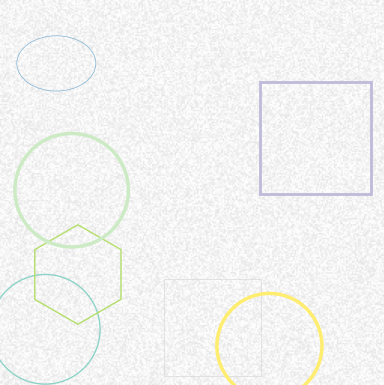[{"shape": "circle", "thickness": 1, "radius": 0.71, "center": [0.118, 0.145]}, {"shape": "square", "thickness": 2, "radius": 0.72, "center": [0.82, 0.642]}, {"shape": "oval", "thickness": 0.5, "radius": 0.51, "center": [0.146, 0.835]}, {"shape": "hexagon", "thickness": 1, "radius": 0.65, "center": [0.202, 0.287]}, {"shape": "square", "thickness": 0.5, "radius": 0.63, "center": [0.553, 0.149]}, {"shape": "circle", "thickness": 2.5, "radius": 0.74, "center": [0.186, 0.506]}, {"shape": "circle", "thickness": 2.5, "radius": 0.68, "center": [0.7, 0.101]}]